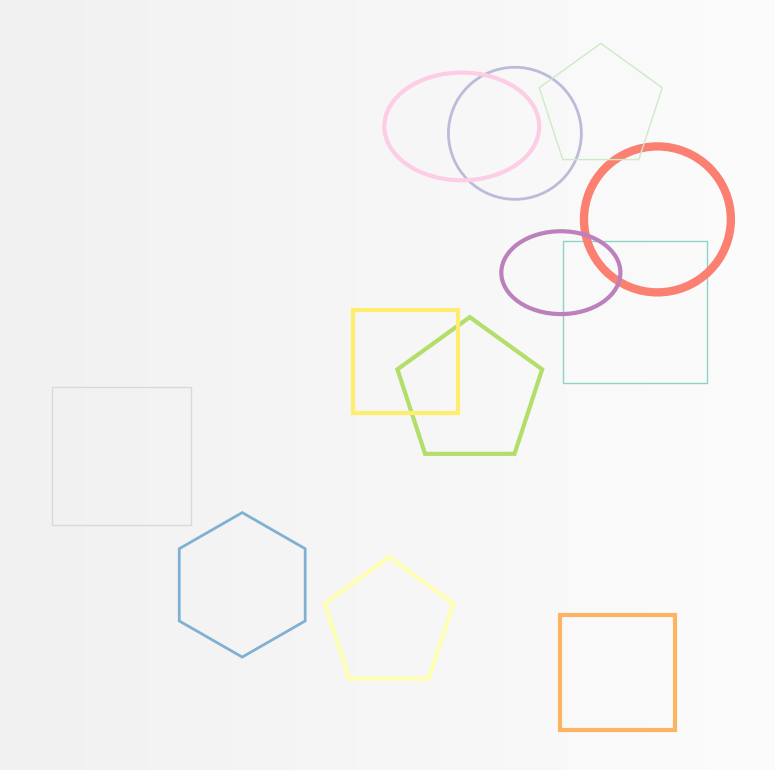[{"shape": "square", "thickness": 0.5, "radius": 0.46, "center": [0.819, 0.594]}, {"shape": "pentagon", "thickness": 1.5, "radius": 0.44, "center": [0.502, 0.189]}, {"shape": "circle", "thickness": 1, "radius": 0.43, "center": [0.664, 0.827]}, {"shape": "circle", "thickness": 3, "radius": 0.47, "center": [0.848, 0.715]}, {"shape": "hexagon", "thickness": 1, "radius": 0.47, "center": [0.313, 0.24]}, {"shape": "square", "thickness": 1.5, "radius": 0.37, "center": [0.797, 0.127]}, {"shape": "pentagon", "thickness": 1.5, "radius": 0.49, "center": [0.606, 0.49]}, {"shape": "oval", "thickness": 1.5, "radius": 0.5, "center": [0.596, 0.836]}, {"shape": "square", "thickness": 0.5, "radius": 0.45, "center": [0.156, 0.408]}, {"shape": "oval", "thickness": 1.5, "radius": 0.38, "center": [0.724, 0.646]}, {"shape": "pentagon", "thickness": 0.5, "radius": 0.42, "center": [0.775, 0.86]}, {"shape": "square", "thickness": 1.5, "radius": 0.34, "center": [0.523, 0.531]}]